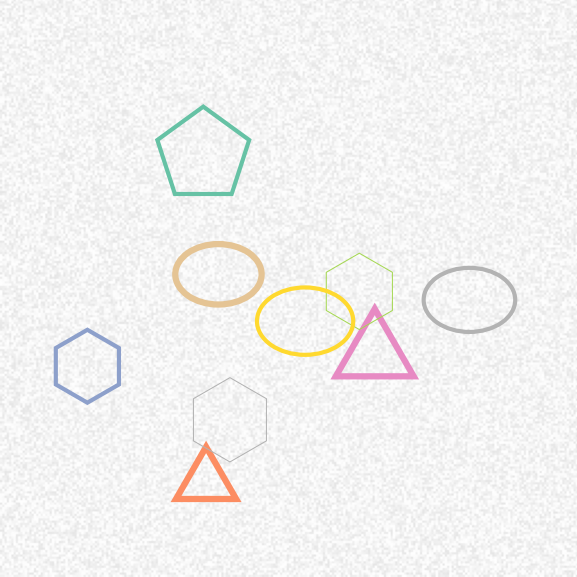[{"shape": "pentagon", "thickness": 2, "radius": 0.42, "center": [0.352, 0.731]}, {"shape": "triangle", "thickness": 3, "radius": 0.3, "center": [0.357, 0.165]}, {"shape": "hexagon", "thickness": 2, "radius": 0.32, "center": [0.151, 0.365]}, {"shape": "triangle", "thickness": 3, "radius": 0.39, "center": [0.649, 0.386]}, {"shape": "hexagon", "thickness": 0.5, "radius": 0.33, "center": [0.622, 0.495]}, {"shape": "oval", "thickness": 2, "radius": 0.42, "center": [0.528, 0.443]}, {"shape": "oval", "thickness": 3, "radius": 0.37, "center": [0.378, 0.524]}, {"shape": "oval", "thickness": 2, "radius": 0.4, "center": [0.813, 0.48]}, {"shape": "hexagon", "thickness": 0.5, "radius": 0.36, "center": [0.398, 0.272]}]